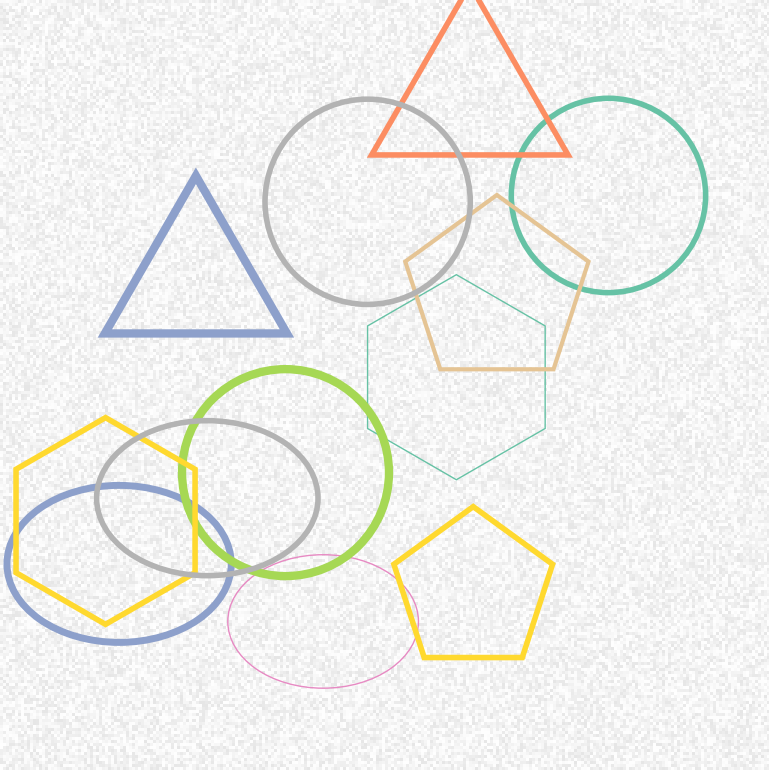[{"shape": "circle", "thickness": 2, "radius": 0.63, "center": [0.79, 0.746]}, {"shape": "hexagon", "thickness": 0.5, "radius": 0.67, "center": [0.593, 0.51]}, {"shape": "triangle", "thickness": 2, "radius": 0.74, "center": [0.61, 0.872]}, {"shape": "triangle", "thickness": 3, "radius": 0.68, "center": [0.254, 0.635]}, {"shape": "oval", "thickness": 2.5, "radius": 0.73, "center": [0.155, 0.268]}, {"shape": "oval", "thickness": 0.5, "radius": 0.62, "center": [0.42, 0.193]}, {"shape": "circle", "thickness": 3, "radius": 0.67, "center": [0.371, 0.386]}, {"shape": "hexagon", "thickness": 2, "radius": 0.67, "center": [0.137, 0.323]}, {"shape": "pentagon", "thickness": 2, "radius": 0.54, "center": [0.615, 0.234]}, {"shape": "pentagon", "thickness": 1.5, "radius": 0.63, "center": [0.645, 0.622]}, {"shape": "circle", "thickness": 2, "radius": 0.67, "center": [0.477, 0.738]}, {"shape": "oval", "thickness": 2, "radius": 0.72, "center": [0.269, 0.353]}]